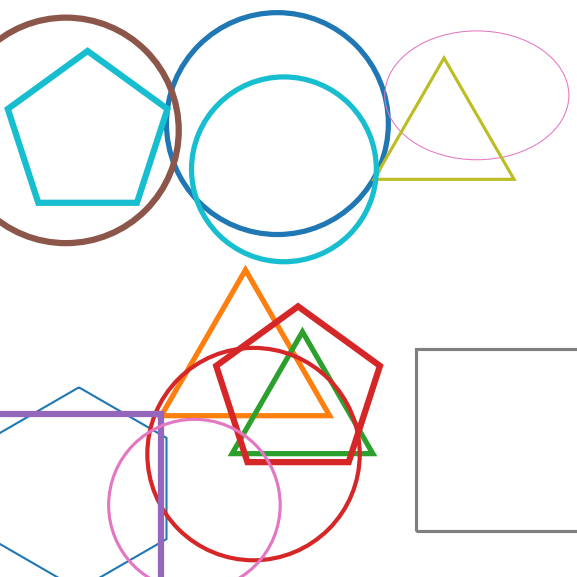[{"shape": "hexagon", "thickness": 1, "radius": 0.88, "center": [0.137, 0.153]}, {"shape": "circle", "thickness": 2.5, "radius": 0.96, "center": [0.48, 0.785]}, {"shape": "triangle", "thickness": 2.5, "radius": 0.84, "center": [0.425, 0.363]}, {"shape": "triangle", "thickness": 2.5, "radius": 0.7, "center": [0.524, 0.284]}, {"shape": "pentagon", "thickness": 3, "radius": 0.75, "center": [0.516, 0.32]}, {"shape": "circle", "thickness": 2, "radius": 0.92, "center": [0.439, 0.213]}, {"shape": "square", "thickness": 3, "radius": 0.77, "center": [0.126, 0.129]}, {"shape": "circle", "thickness": 3, "radius": 0.98, "center": [0.114, 0.773]}, {"shape": "oval", "thickness": 0.5, "radius": 0.8, "center": [0.826, 0.834]}, {"shape": "circle", "thickness": 1.5, "radius": 0.74, "center": [0.337, 0.125]}, {"shape": "square", "thickness": 1.5, "radius": 0.79, "center": [0.877, 0.237]}, {"shape": "triangle", "thickness": 1.5, "radius": 0.7, "center": [0.769, 0.759]}, {"shape": "pentagon", "thickness": 3, "radius": 0.73, "center": [0.152, 0.766]}, {"shape": "circle", "thickness": 2.5, "radius": 0.8, "center": [0.492, 0.706]}]